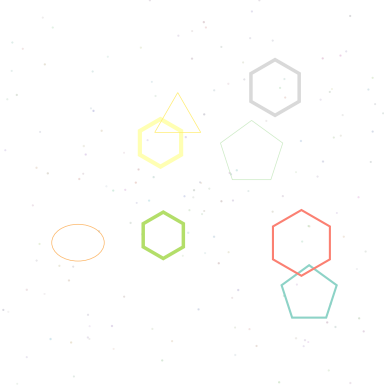[{"shape": "pentagon", "thickness": 1.5, "radius": 0.38, "center": [0.803, 0.236]}, {"shape": "hexagon", "thickness": 3, "radius": 0.31, "center": [0.417, 0.629]}, {"shape": "hexagon", "thickness": 1.5, "radius": 0.43, "center": [0.783, 0.369]}, {"shape": "oval", "thickness": 0.5, "radius": 0.34, "center": [0.203, 0.37]}, {"shape": "hexagon", "thickness": 2.5, "radius": 0.3, "center": [0.424, 0.389]}, {"shape": "hexagon", "thickness": 2.5, "radius": 0.36, "center": [0.714, 0.773]}, {"shape": "pentagon", "thickness": 0.5, "radius": 0.43, "center": [0.654, 0.602]}, {"shape": "triangle", "thickness": 0.5, "radius": 0.35, "center": [0.462, 0.691]}]